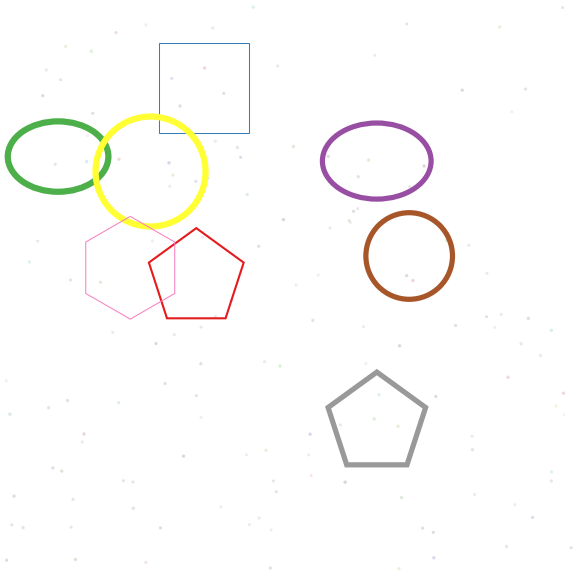[{"shape": "pentagon", "thickness": 1, "radius": 0.43, "center": [0.34, 0.518]}, {"shape": "square", "thickness": 0.5, "radius": 0.39, "center": [0.354, 0.846]}, {"shape": "oval", "thickness": 3, "radius": 0.44, "center": [0.101, 0.728]}, {"shape": "oval", "thickness": 2.5, "radius": 0.47, "center": [0.652, 0.72]}, {"shape": "circle", "thickness": 3, "radius": 0.48, "center": [0.261, 0.702]}, {"shape": "circle", "thickness": 2.5, "radius": 0.37, "center": [0.709, 0.556]}, {"shape": "hexagon", "thickness": 0.5, "radius": 0.44, "center": [0.226, 0.535]}, {"shape": "pentagon", "thickness": 2.5, "radius": 0.44, "center": [0.653, 0.266]}]